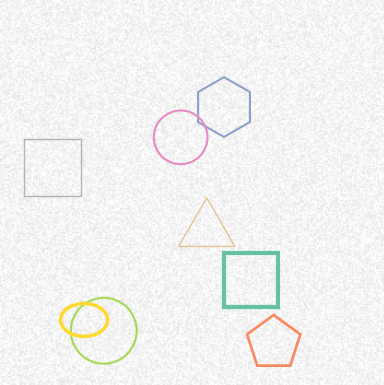[{"shape": "square", "thickness": 3, "radius": 0.35, "center": [0.652, 0.273]}, {"shape": "pentagon", "thickness": 2, "radius": 0.36, "center": [0.711, 0.109]}, {"shape": "hexagon", "thickness": 1.5, "radius": 0.39, "center": [0.582, 0.722]}, {"shape": "circle", "thickness": 1.5, "radius": 0.35, "center": [0.469, 0.643]}, {"shape": "circle", "thickness": 1.5, "radius": 0.43, "center": [0.269, 0.141]}, {"shape": "oval", "thickness": 2.5, "radius": 0.3, "center": [0.218, 0.169]}, {"shape": "triangle", "thickness": 1, "radius": 0.42, "center": [0.537, 0.402]}, {"shape": "square", "thickness": 1, "radius": 0.37, "center": [0.136, 0.566]}]